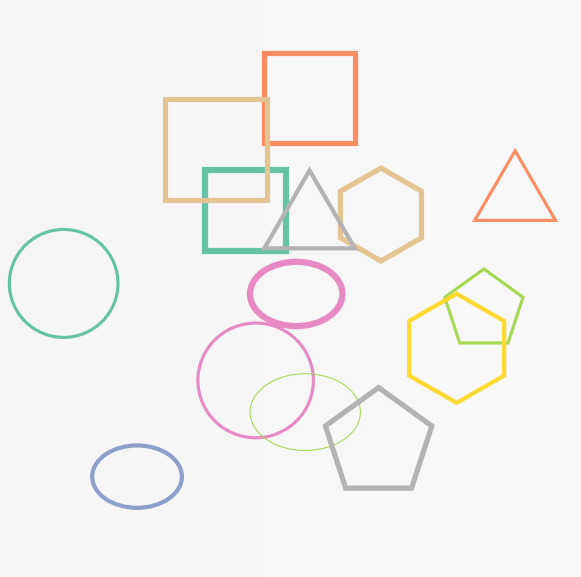[{"shape": "circle", "thickness": 1.5, "radius": 0.47, "center": [0.11, 0.508]}, {"shape": "square", "thickness": 3, "radius": 0.35, "center": [0.422, 0.635]}, {"shape": "triangle", "thickness": 1.5, "radius": 0.4, "center": [0.886, 0.658]}, {"shape": "square", "thickness": 2.5, "radius": 0.39, "center": [0.532, 0.83]}, {"shape": "oval", "thickness": 2, "radius": 0.39, "center": [0.236, 0.174]}, {"shape": "oval", "thickness": 3, "radius": 0.4, "center": [0.51, 0.49]}, {"shape": "circle", "thickness": 1.5, "radius": 0.5, "center": [0.44, 0.34]}, {"shape": "oval", "thickness": 0.5, "radius": 0.47, "center": [0.525, 0.286]}, {"shape": "pentagon", "thickness": 1.5, "radius": 0.35, "center": [0.832, 0.463]}, {"shape": "hexagon", "thickness": 2, "radius": 0.47, "center": [0.786, 0.396]}, {"shape": "square", "thickness": 2.5, "radius": 0.44, "center": [0.371, 0.74]}, {"shape": "hexagon", "thickness": 2.5, "radius": 0.4, "center": [0.655, 0.628]}, {"shape": "triangle", "thickness": 2, "radius": 0.45, "center": [0.533, 0.614]}, {"shape": "pentagon", "thickness": 2.5, "radius": 0.48, "center": [0.651, 0.232]}]